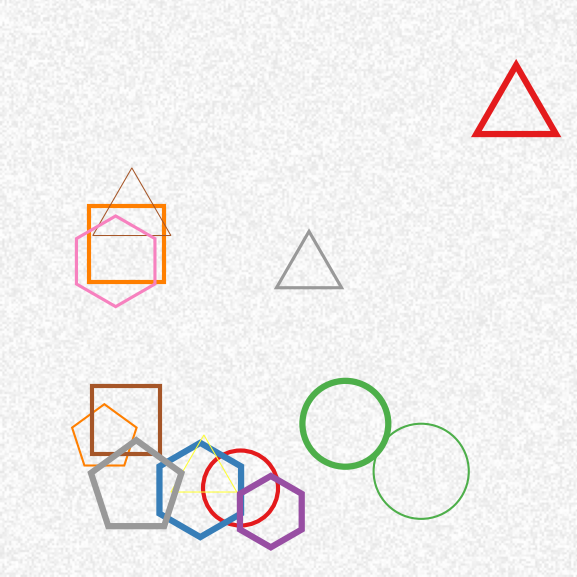[{"shape": "circle", "thickness": 2, "radius": 0.32, "center": [0.417, 0.154]}, {"shape": "triangle", "thickness": 3, "radius": 0.4, "center": [0.894, 0.807]}, {"shape": "hexagon", "thickness": 3, "radius": 0.41, "center": [0.347, 0.151]}, {"shape": "circle", "thickness": 3, "radius": 0.37, "center": [0.598, 0.265]}, {"shape": "circle", "thickness": 1, "radius": 0.41, "center": [0.729, 0.183]}, {"shape": "hexagon", "thickness": 3, "radius": 0.31, "center": [0.469, 0.113]}, {"shape": "pentagon", "thickness": 1, "radius": 0.29, "center": [0.181, 0.241]}, {"shape": "square", "thickness": 2, "radius": 0.32, "center": [0.219, 0.577]}, {"shape": "triangle", "thickness": 0.5, "radius": 0.33, "center": [0.353, 0.18]}, {"shape": "triangle", "thickness": 0.5, "radius": 0.39, "center": [0.228, 0.63]}, {"shape": "square", "thickness": 2, "radius": 0.29, "center": [0.218, 0.272]}, {"shape": "hexagon", "thickness": 1.5, "radius": 0.39, "center": [0.2, 0.547]}, {"shape": "pentagon", "thickness": 3, "radius": 0.41, "center": [0.236, 0.155]}, {"shape": "triangle", "thickness": 1.5, "radius": 0.33, "center": [0.535, 0.533]}]